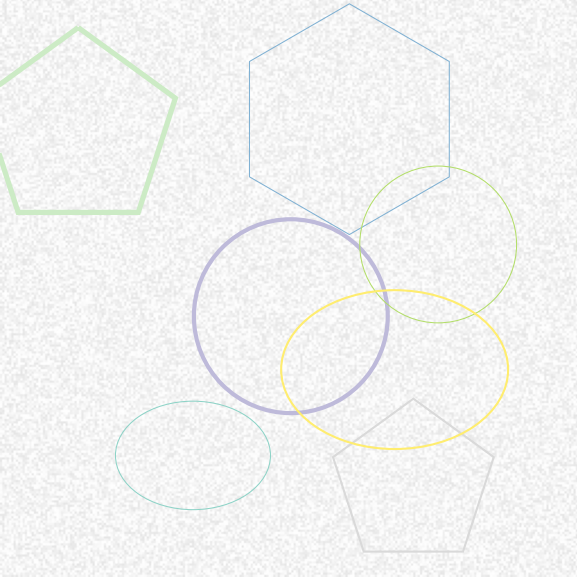[{"shape": "oval", "thickness": 0.5, "radius": 0.67, "center": [0.334, 0.211]}, {"shape": "circle", "thickness": 2, "radius": 0.84, "center": [0.504, 0.452]}, {"shape": "hexagon", "thickness": 0.5, "radius": 1.0, "center": [0.605, 0.793]}, {"shape": "circle", "thickness": 0.5, "radius": 0.68, "center": [0.759, 0.576]}, {"shape": "pentagon", "thickness": 1, "radius": 0.73, "center": [0.716, 0.162]}, {"shape": "pentagon", "thickness": 2.5, "radius": 0.88, "center": [0.135, 0.774]}, {"shape": "oval", "thickness": 1, "radius": 0.98, "center": [0.683, 0.359]}]